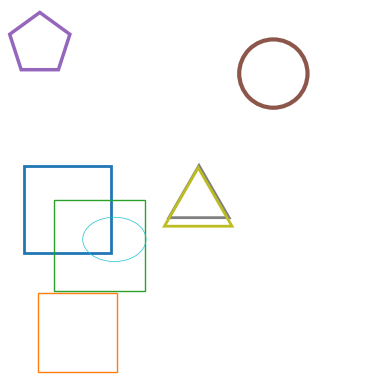[{"shape": "square", "thickness": 2, "radius": 0.57, "center": [0.176, 0.455]}, {"shape": "square", "thickness": 1, "radius": 0.51, "center": [0.201, 0.137]}, {"shape": "square", "thickness": 1, "radius": 0.59, "center": [0.258, 0.362]}, {"shape": "pentagon", "thickness": 2.5, "radius": 0.41, "center": [0.103, 0.885]}, {"shape": "circle", "thickness": 3, "radius": 0.44, "center": [0.71, 0.809]}, {"shape": "triangle", "thickness": 2, "radius": 0.45, "center": [0.517, 0.48]}, {"shape": "triangle", "thickness": 2, "radius": 0.51, "center": [0.515, 0.463]}, {"shape": "oval", "thickness": 0.5, "radius": 0.41, "center": [0.297, 0.378]}]